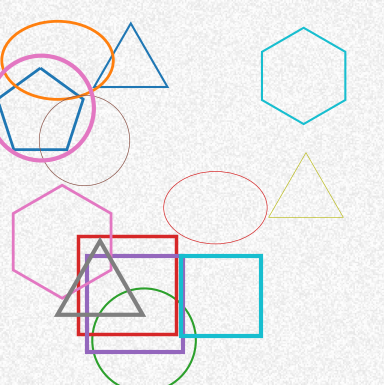[{"shape": "pentagon", "thickness": 2, "radius": 0.59, "center": [0.105, 0.706]}, {"shape": "triangle", "thickness": 1.5, "radius": 0.55, "center": [0.34, 0.829]}, {"shape": "oval", "thickness": 2, "radius": 0.72, "center": [0.149, 0.843]}, {"shape": "circle", "thickness": 1.5, "radius": 0.67, "center": [0.374, 0.116]}, {"shape": "square", "thickness": 2.5, "radius": 0.63, "center": [0.33, 0.259]}, {"shape": "oval", "thickness": 0.5, "radius": 0.67, "center": [0.56, 0.461]}, {"shape": "square", "thickness": 3, "radius": 0.62, "center": [0.35, 0.211]}, {"shape": "circle", "thickness": 0.5, "radius": 0.59, "center": [0.219, 0.635]}, {"shape": "circle", "thickness": 3, "radius": 0.68, "center": [0.108, 0.719]}, {"shape": "hexagon", "thickness": 2, "radius": 0.73, "center": [0.161, 0.372]}, {"shape": "triangle", "thickness": 3, "radius": 0.64, "center": [0.26, 0.246]}, {"shape": "triangle", "thickness": 0.5, "radius": 0.56, "center": [0.795, 0.491]}, {"shape": "hexagon", "thickness": 1.5, "radius": 0.63, "center": [0.789, 0.803]}, {"shape": "square", "thickness": 3, "radius": 0.52, "center": [0.574, 0.231]}]